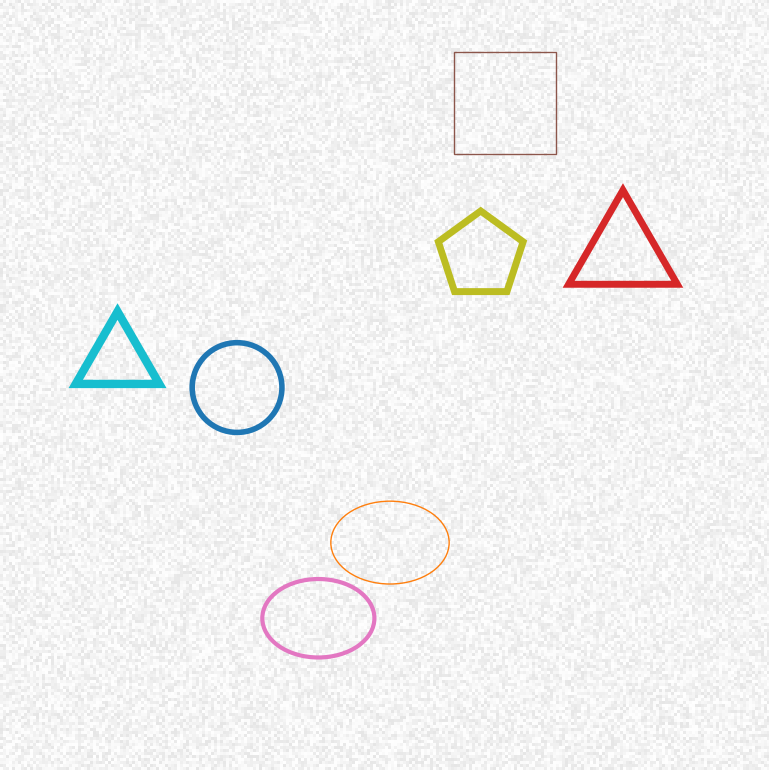[{"shape": "circle", "thickness": 2, "radius": 0.29, "center": [0.308, 0.497]}, {"shape": "oval", "thickness": 0.5, "radius": 0.38, "center": [0.506, 0.295]}, {"shape": "triangle", "thickness": 2.5, "radius": 0.41, "center": [0.809, 0.672]}, {"shape": "square", "thickness": 0.5, "radius": 0.33, "center": [0.656, 0.866]}, {"shape": "oval", "thickness": 1.5, "radius": 0.36, "center": [0.413, 0.197]}, {"shape": "pentagon", "thickness": 2.5, "radius": 0.29, "center": [0.624, 0.668]}, {"shape": "triangle", "thickness": 3, "radius": 0.31, "center": [0.153, 0.533]}]